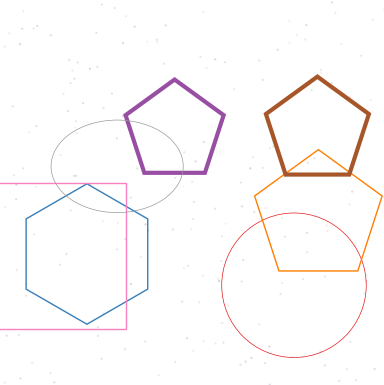[{"shape": "circle", "thickness": 0.5, "radius": 0.94, "center": [0.764, 0.259]}, {"shape": "hexagon", "thickness": 1, "radius": 0.91, "center": [0.226, 0.34]}, {"shape": "pentagon", "thickness": 3, "radius": 0.67, "center": [0.454, 0.659]}, {"shape": "pentagon", "thickness": 1, "radius": 0.87, "center": [0.827, 0.437]}, {"shape": "pentagon", "thickness": 3, "radius": 0.7, "center": [0.824, 0.66]}, {"shape": "square", "thickness": 1, "radius": 0.95, "center": [0.139, 0.335]}, {"shape": "oval", "thickness": 0.5, "radius": 0.86, "center": [0.304, 0.568]}]